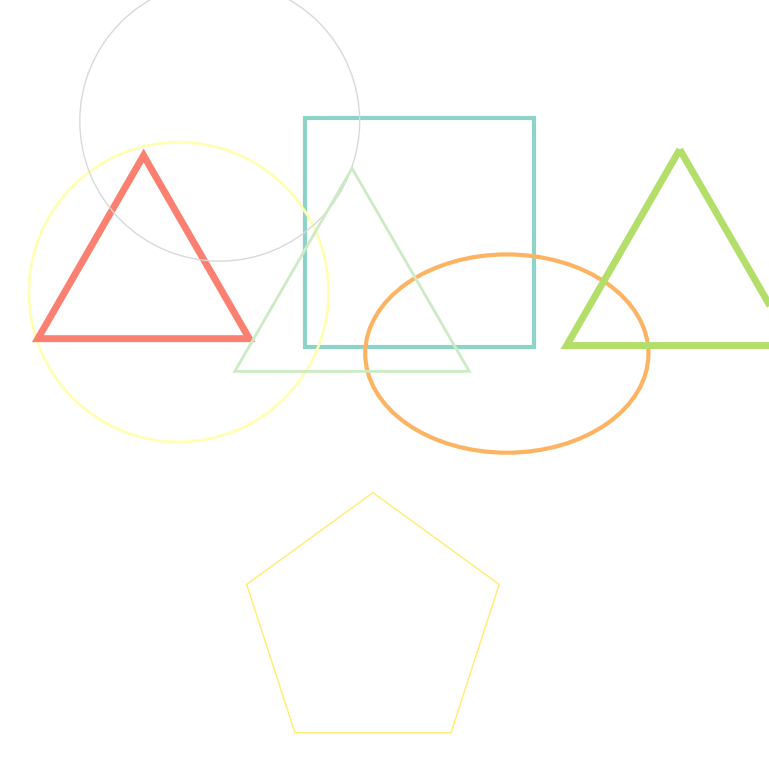[{"shape": "square", "thickness": 1.5, "radius": 0.74, "center": [0.544, 0.698]}, {"shape": "circle", "thickness": 1, "radius": 0.97, "center": [0.232, 0.621]}, {"shape": "triangle", "thickness": 2.5, "radius": 0.79, "center": [0.186, 0.639]}, {"shape": "oval", "thickness": 1.5, "radius": 0.92, "center": [0.658, 0.541]}, {"shape": "triangle", "thickness": 2.5, "radius": 0.85, "center": [0.883, 0.636]}, {"shape": "circle", "thickness": 0.5, "radius": 0.91, "center": [0.285, 0.843]}, {"shape": "triangle", "thickness": 1, "radius": 0.88, "center": [0.457, 0.606]}, {"shape": "pentagon", "thickness": 0.5, "radius": 0.86, "center": [0.484, 0.188]}]